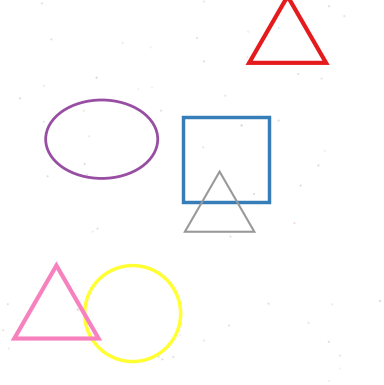[{"shape": "triangle", "thickness": 3, "radius": 0.58, "center": [0.747, 0.894]}, {"shape": "square", "thickness": 2.5, "radius": 0.56, "center": [0.587, 0.586]}, {"shape": "oval", "thickness": 2, "radius": 0.73, "center": [0.264, 0.638]}, {"shape": "circle", "thickness": 2.5, "radius": 0.62, "center": [0.345, 0.186]}, {"shape": "triangle", "thickness": 3, "radius": 0.63, "center": [0.147, 0.184]}, {"shape": "triangle", "thickness": 1.5, "radius": 0.52, "center": [0.57, 0.45]}]